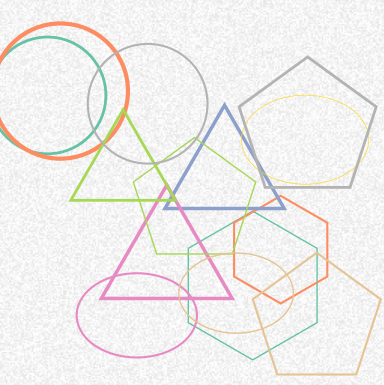[{"shape": "circle", "thickness": 2, "radius": 0.76, "center": [0.123, 0.752]}, {"shape": "hexagon", "thickness": 1, "radius": 0.97, "center": [0.656, 0.258]}, {"shape": "circle", "thickness": 3, "radius": 0.88, "center": [0.157, 0.763]}, {"shape": "hexagon", "thickness": 1.5, "radius": 0.7, "center": [0.729, 0.352]}, {"shape": "triangle", "thickness": 2.5, "radius": 0.89, "center": [0.583, 0.548]}, {"shape": "oval", "thickness": 1.5, "radius": 0.78, "center": [0.355, 0.181]}, {"shape": "triangle", "thickness": 2.5, "radius": 0.98, "center": [0.433, 0.323]}, {"shape": "pentagon", "thickness": 1, "radius": 0.84, "center": [0.505, 0.476]}, {"shape": "triangle", "thickness": 2, "radius": 0.78, "center": [0.32, 0.558]}, {"shape": "oval", "thickness": 0.5, "radius": 0.83, "center": [0.793, 0.637]}, {"shape": "pentagon", "thickness": 1.5, "radius": 0.87, "center": [0.823, 0.169]}, {"shape": "oval", "thickness": 1, "radius": 0.74, "center": [0.613, 0.239]}, {"shape": "circle", "thickness": 1.5, "radius": 0.78, "center": [0.384, 0.731]}, {"shape": "pentagon", "thickness": 2, "radius": 0.94, "center": [0.799, 0.665]}]